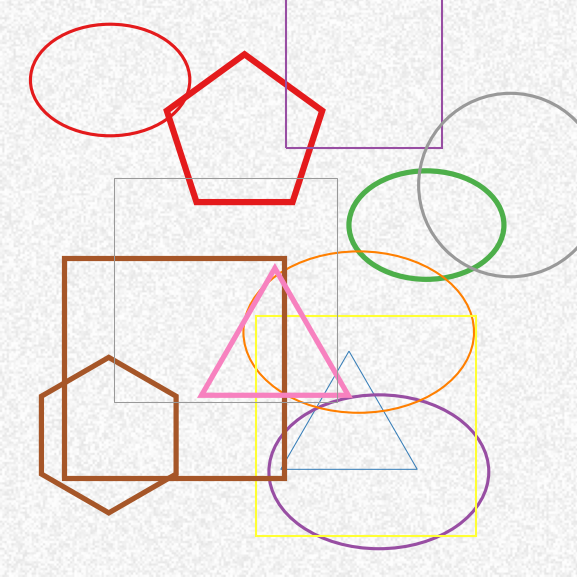[{"shape": "oval", "thickness": 1.5, "radius": 0.69, "center": [0.191, 0.861]}, {"shape": "pentagon", "thickness": 3, "radius": 0.71, "center": [0.423, 0.764]}, {"shape": "triangle", "thickness": 0.5, "radius": 0.68, "center": [0.604, 0.255]}, {"shape": "oval", "thickness": 2.5, "radius": 0.67, "center": [0.738, 0.609]}, {"shape": "square", "thickness": 1, "radius": 0.68, "center": [0.63, 0.878]}, {"shape": "oval", "thickness": 1.5, "radius": 0.95, "center": [0.656, 0.182]}, {"shape": "oval", "thickness": 1, "radius": 1.0, "center": [0.621, 0.424]}, {"shape": "square", "thickness": 1, "radius": 0.95, "center": [0.633, 0.262]}, {"shape": "hexagon", "thickness": 2.5, "radius": 0.67, "center": [0.188, 0.246]}, {"shape": "square", "thickness": 2.5, "radius": 0.95, "center": [0.301, 0.362]}, {"shape": "triangle", "thickness": 2.5, "radius": 0.73, "center": [0.476, 0.388]}, {"shape": "square", "thickness": 0.5, "radius": 0.97, "center": [0.39, 0.498]}, {"shape": "circle", "thickness": 1.5, "radius": 0.79, "center": [0.884, 0.679]}]